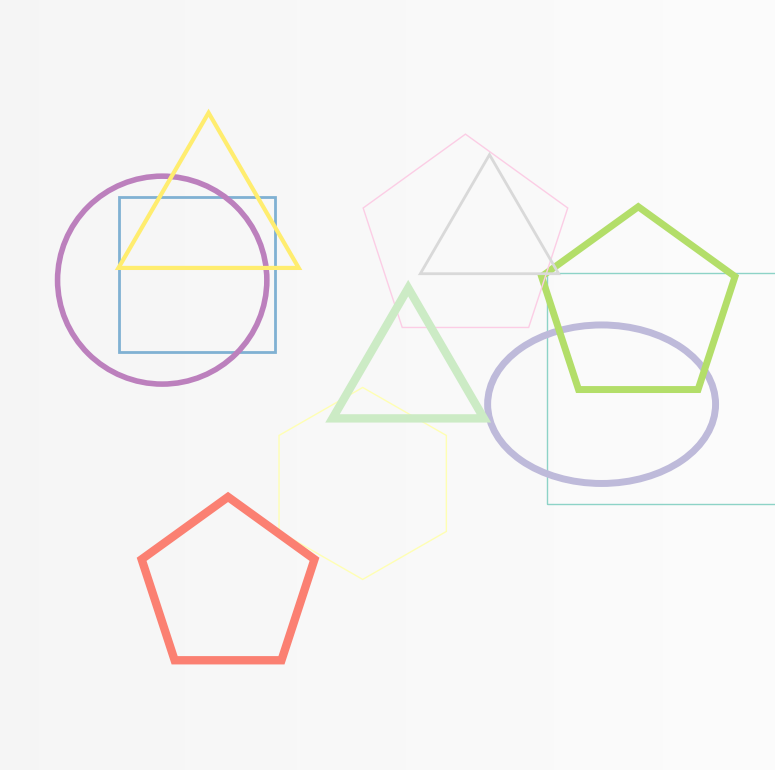[{"shape": "square", "thickness": 0.5, "radius": 0.75, "center": [0.855, 0.496]}, {"shape": "hexagon", "thickness": 0.5, "radius": 0.62, "center": [0.468, 0.372]}, {"shape": "oval", "thickness": 2.5, "radius": 0.74, "center": [0.776, 0.475]}, {"shape": "pentagon", "thickness": 3, "radius": 0.59, "center": [0.294, 0.237]}, {"shape": "square", "thickness": 1, "radius": 0.5, "center": [0.254, 0.644]}, {"shape": "pentagon", "thickness": 2.5, "radius": 0.66, "center": [0.824, 0.6]}, {"shape": "pentagon", "thickness": 0.5, "radius": 0.69, "center": [0.601, 0.687]}, {"shape": "triangle", "thickness": 1, "radius": 0.52, "center": [0.632, 0.696]}, {"shape": "circle", "thickness": 2, "radius": 0.68, "center": [0.209, 0.636]}, {"shape": "triangle", "thickness": 3, "radius": 0.56, "center": [0.527, 0.513]}, {"shape": "triangle", "thickness": 1.5, "radius": 0.67, "center": [0.269, 0.719]}]